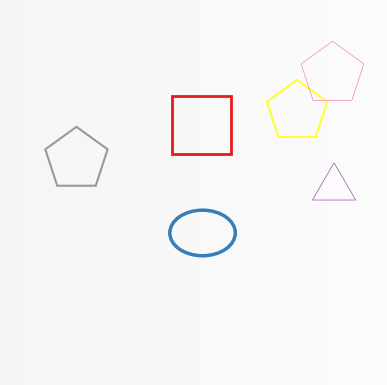[{"shape": "square", "thickness": 2, "radius": 0.38, "center": [0.519, 0.675]}, {"shape": "oval", "thickness": 2.5, "radius": 0.42, "center": [0.523, 0.395]}, {"shape": "triangle", "thickness": 0.5, "radius": 0.32, "center": [0.862, 0.513]}, {"shape": "pentagon", "thickness": 1.5, "radius": 0.41, "center": [0.767, 0.711]}, {"shape": "pentagon", "thickness": 0.5, "radius": 0.43, "center": [0.858, 0.808]}, {"shape": "pentagon", "thickness": 1.5, "radius": 0.42, "center": [0.197, 0.586]}]